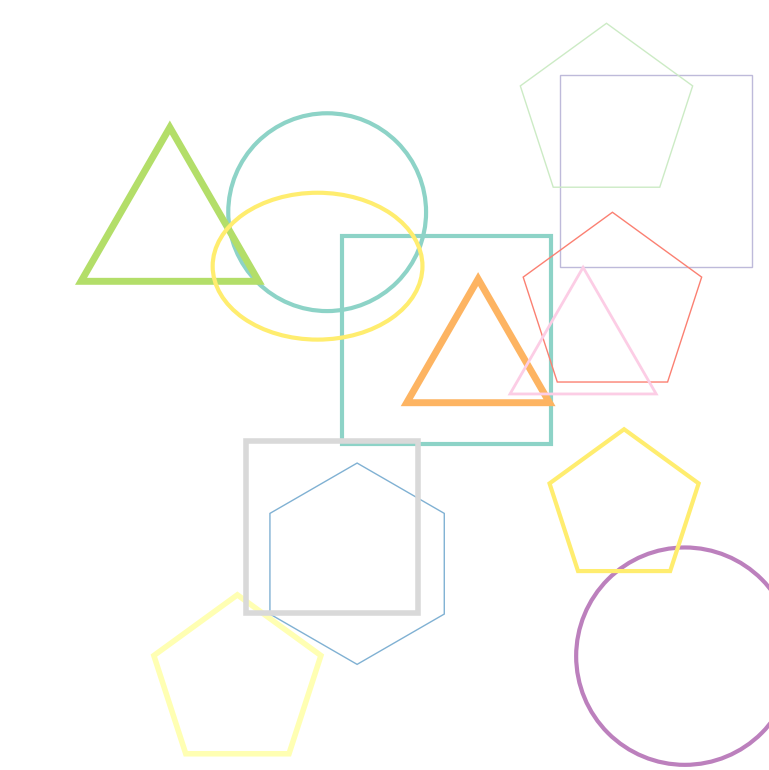[{"shape": "square", "thickness": 1.5, "radius": 0.68, "center": [0.58, 0.559]}, {"shape": "circle", "thickness": 1.5, "radius": 0.64, "center": [0.425, 0.724]}, {"shape": "pentagon", "thickness": 2, "radius": 0.57, "center": [0.308, 0.113]}, {"shape": "square", "thickness": 0.5, "radius": 0.62, "center": [0.852, 0.778]}, {"shape": "pentagon", "thickness": 0.5, "radius": 0.61, "center": [0.795, 0.602]}, {"shape": "hexagon", "thickness": 0.5, "radius": 0.65, "center": [0.464, 0.268]}, {"shape": "triangle", "thickness": 2.5, "radius": 0.54, "center": [0.621, 0.531]}, {"shape": "triangle", "thickness": 2.5, "radius": 0.67, "center": [0.221, 0.701]}, {"shape": "triangle", "thickness": 1, "radius": 0.55, "center": [0.757, 0.543]}, {"shape": "square", "thickness": 2, "radius": 0.56, "center": [0.432, 0.316]}, {"shape": "circle", "thickness": 1.5, "radius": 0.71, "center": [0.889, 0.148]}, {"shape": "pentagon", "thickness": 0.5, "radius": 0.59, "center": [0.788, 0.852]}, {"shape": "oval", "thickness": 1.5, "radius": 0.68, "center": [0.412, 0.654]}, {"shape": "pentagon", "thickness": 1.5, "radius": 0.51, "center": [0.811, 0.341]}]